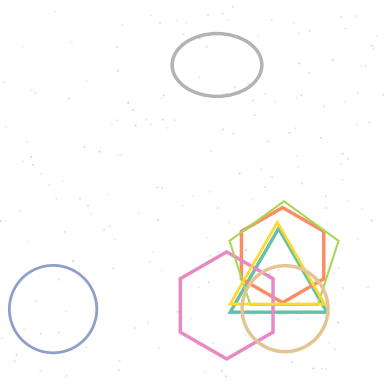[{"shape": "triangle", "thickness": 2.5, "radius": 0.73, "center": [0.724, 0.262]}, {"shape": "hexagon", "thickness": 2.5, "radius": 0.62, "center": [0.734, 0.337]}, {"shape": "circle", "thickness": 2, "radius": 0.57, "center": [0.138, 0.197]}, {"shape": "hexagon", "thickness": 2.5, "radius": 0.7, "center": [0.589, 0.207]}, {"shape": "pentagon", "thickness": 1.5, "radius": 0.74, "center": [0.738, 0.328]}, {"shape": "triangle", "thickness": 2, "radius": 0.71, "center": [0.72, 0.281]}, {"shape": "circle", "thickness": 2.5, "radius": 0.56, "center": [0.74, 0.198]}, {"shape": "oval", "thickness": 2.5, "radius": 0.58, "center": [0.564, 0.831]}]